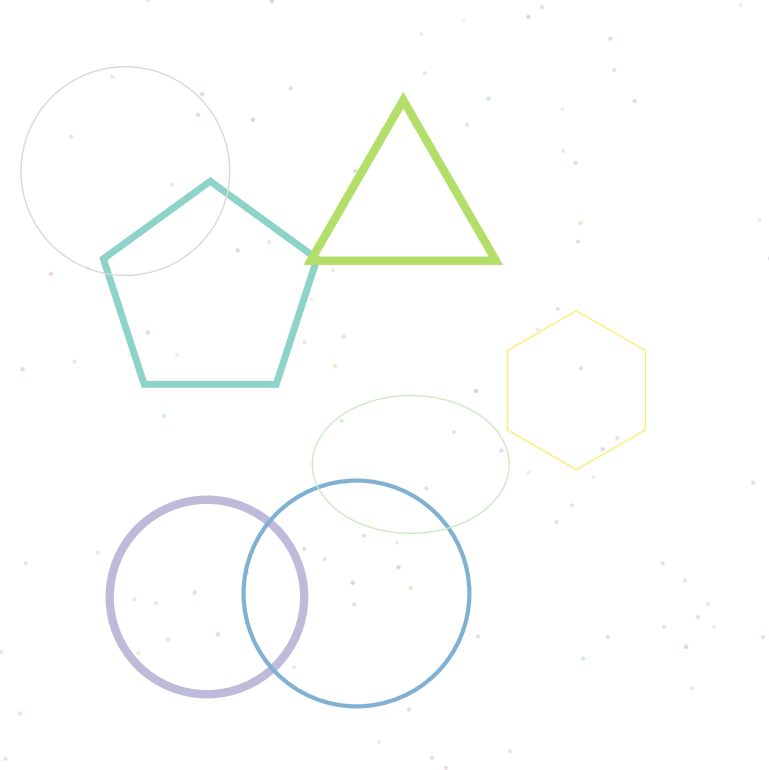[{"shape": "pentagon", "thickness": 2.5, "radius": 0.73, "center": [0.273, 0.619]}, {"shape": "circle", "thickness": 3, "radius": 0.63, "center": [0.269, 0.225]}, {"shape": "circle", "thickness": 1.5, "radius": 0.73, "center": [0.463, 0.229]}, {"shape": "triangle", "thickness": 3, "radius": 0.69, "center": [0.524, 0.731]}, {"shape": "circle", "thickness": 0.5, "radius": 0.68, "center": [0.163, 0.778]}, {"shape": "oval", "thickness": 0.5, "radius": 0.64, "center": [0.533, 0.397]}, {"shape": "hexagon", "thickness": 0.5, "radius": 0.52, "center": [0.749, 0.493]}]